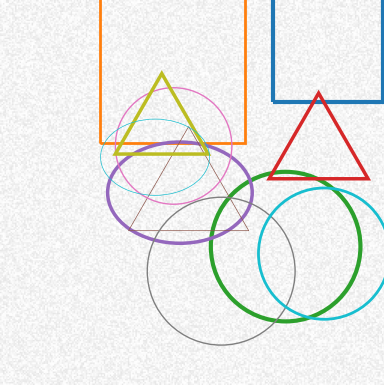[{"shape": "square", "thickness": 3, "radius": 0.72, "center": [0.852, 0.88]}, {"shape": "square", "thickness": 2, "radius": 0.94, "center": [0.448, 0.816]}, {"shape": "circle", "thickness": 3, "radius": 0.97, "center": [0.742, 0.359]}, {"shape": "triangle", "thickness": 2.5, "radius": 0.74, "center": [0.828, 0.61]}, {"shape": "oval", "thickness": 2.5, "radius": 0.94, "center": [0.467, 0.5]}, {"shape": "triangle", "thickness": 0.5, "radius": 0.9, "center": [0.49, 0.491]}, {"shape": "circle", "thickness": 1, "radius": 0.76, "center": [0.451, 0.621]}, {"shape": "circle", "thickness": 1, "radius": 0.96, "center": [0.574, 0.296]}, {"shape": "triangle", "thickness": 2.5, "radius": 0.7, "center": [0.42, 0.67]}, {"shape": "circle", "thickness": 2, "radius": 0.85, "center": [0.842, 0.341]}, {"shape": "oval", "thickness": 0.5, "radius": 0.71, "center": [0.403, 0.592]}]